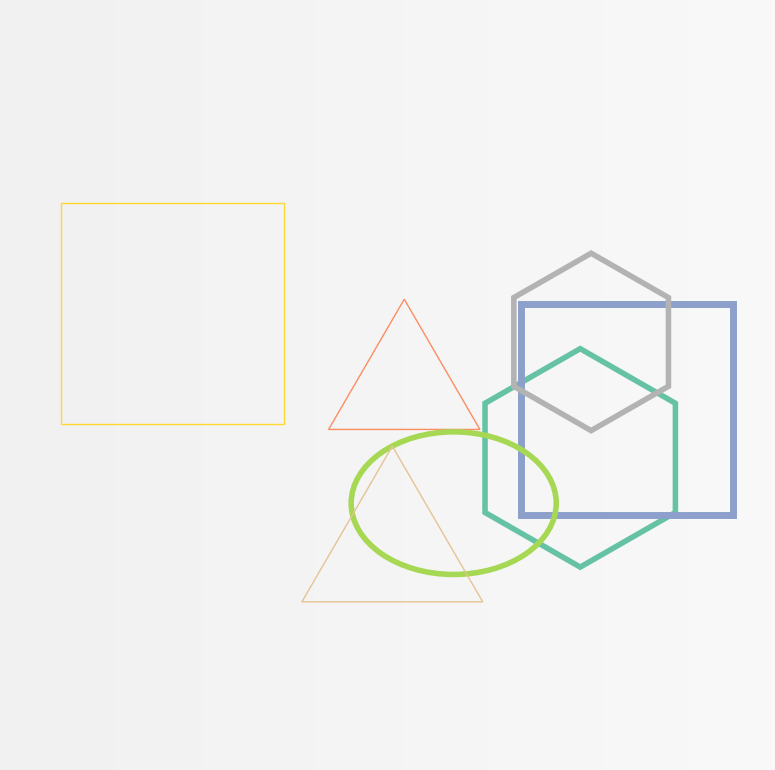[{"shape": "hexagon", "thickness": 2, "radius": 0.71, "center": [0.749, 0.405]}, {"shape": "triangle", "thickness": 0.5, "radius": 0.56, "center": [0.522, 0.499]}, {"shape": "square", "thickness": 2.5, "radius": 0.68, "center": [0.809, 0.468]}, {"shape": "oval", "thickness": 2, "radius": 0.66, "center": [0.585, 0.347]}, {"shape": "square", "thickness": 0.5, "radius": 0.72, "center": [0.222, 0.593]}, {"shape": "triangle", "thickness": 0.5, "radius": 0.67, "center": [0.506, 0.286]}, {"shape": "hexagon", "thickness": 2, "radius": 0.58, "center": [0.763, 0.556]}]